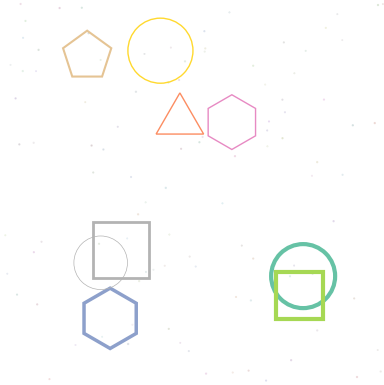[{"shape": "circle", "thickness": 3, "radius": 0.42, "center": [0.787, 0.283]}, {"shape": "triangle", "thickness": 1, "radius": 0.36, "center": [0.467, 0.687]}, {"shape": "hexagon", "thickness": 2.5, "radius": 0.39, "center": [0.286, 0.173]}, {"shape": "hexagon", "thickness": 1, "radius": 0.36, "center": [0.602, 0.683]}, {"shape": "square", "thickness": 3, "radius": 0.31, "center": [0.779, 0.233]}, {"shape": "circle", "thickness": 1, "radius": 0.42, "center": [0.417, 0.868]}, {"shape": "pentagon", "thickness": 1.5, "radius": 0.33, "center": [0.226, 0.854]}, {"shape": "circle", "thickness": 0.5, "radius": 0.35, "center": [0.262, 0.317]}, {"shape": "square", "thickness": 2, "radius": 0.36, "center": [0.314, 0.351]}]